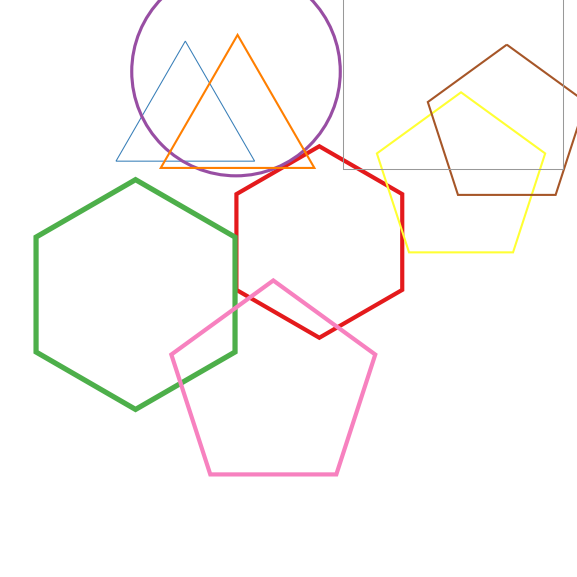[{"shape": "hexagon", "thickness": 2, "radius": 0.83, "center": [0.553, 0.58]}, {"shape": "triangle", "thickness": 0.5, "radius": 0.69, "center": [0.321, 0.789]}, {"shape": "hexagon", "thickness": 2.5, "radius": 0.99, "center": [0.235, 0.489]}, {"shape": "circle", "thickness": 1.5, "radius": 0.9, "center": [0.409, 0.875]}, {"shape": "triangle", "thickness": 1, "radius": 0.77, "center": [0.411, 0.785]}, {"shape": "pentagon", "thickness": 1, "radius": 0.77, "center": [0.798, 0.686]}, {"shape": "pentagon", "thickness": 1, "radius": 0.72, "center": [0.878, 0.778]}, {"shape": "pentagon", "thickness": 2, "radius": 0.93, "center": [0.473, 0.328]}, {"shape": "square", "thickness": 0.5, "radius": 0.95, "center": [0.785, 0.897]}]